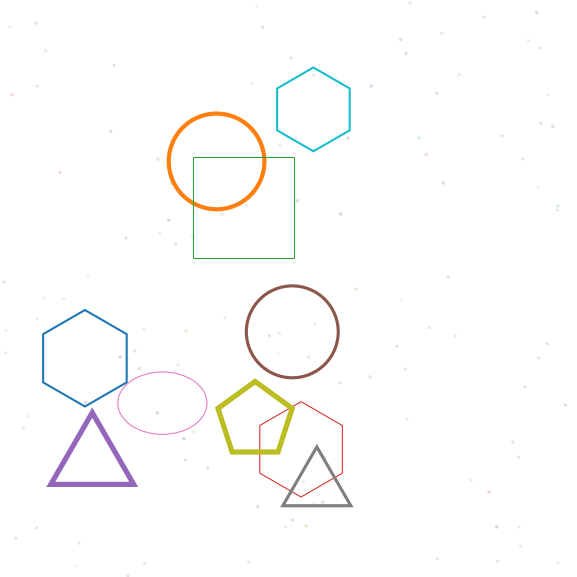[{"shape": "hexagon", "thickness": 1, "radius": 0.42, "center": [0.147, 0.379]}, {"shape": "circle", "thickness": 2, "radius": 0.41, "center": [0.375, 0.72]}, {"shape": "square", "thickness": 0.5, "radius": 0.44, "center": [0.422, 0.64]}, {"shape": "hexagon", "thickness": 0.5, "radius": 0.41, "center": [0.521, 0.221]}, {"shape": "triangle", "thickness": 2.5, "radius": 0.41, "center": [0.16, 0.202]}, {"shape": "circle", "thickness": 1.5, "radius": 0.4, "center": [0.506, 0.425]}, {"shape": "oval", "thickness": 0.5, "radius": 0.39, "center": [0.281, 0.301]}, {"shape": "triangle", "thickness": 1.5, "radius": 0.34, "center": [0.549, 0.157]}, {"shape": "pentagon", "thickness": 2.5, "radius": 0.34, "center": [0.442, 0.271]}, {"shape": "hexagon", "thickness": 1, "radius": 0.36, "center": [0.543, 0.81]}]